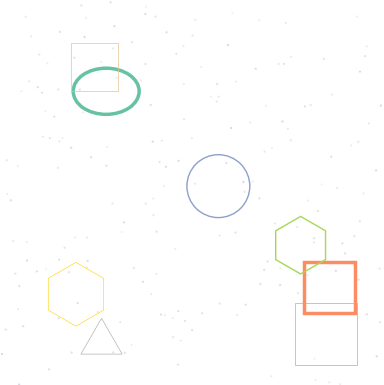[{"shape": "oval", "thickness": 2.5, "radius": 0.43, "center": [0.276, 0.763]}, {"shape": "square", "thickness": 2.5, "radius": 0.33, "center": [0.857, 0.253]}, {"shape": "circle", "thickness": 1, "radius": 0.41, "center": [0.567, 0.517]}, {"shape": "square", "thickness": 0.5, "radius": 0.4, "center": [0.846, 0.133]}, {"shape": "hexagon", "thickness": 1, "radius": 0.37, "center": [0.781, 0.363]}, {"shape": "hexagon", "thickness": 0.5, "radius": 0.41, "center": [0.197, 0.236]}, {"shape": "square", "thickness": 0.5, "radius": 0.31, "center": [0.246, 0.826]}, {"shape": "triangle", "thickness": 0.5, "radius": 0.31, "center": [0.264, 0.111]}]